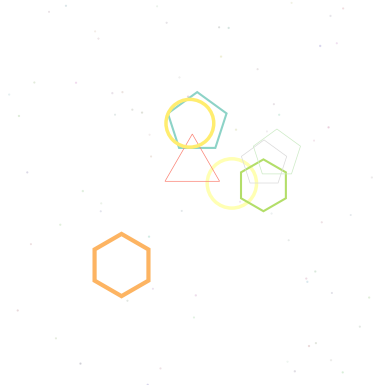[{"shape": "pentagon", "thickness": 1.5, "radius": 0.4, "center": [0.512, 0.681]}, {"shape": "circle", "thickness": 2.5, "radius": 0.32, "center": [0.602, 0.524]}, {"shape": "triangle", "thickness": 0.5, "radius": 0.41, "center": [0.499, 0.57]}, {"shape": "hexagon", "thickness": 3, "radius": 0.4, "center": [0.316, 0.312]}, {"shape": "hexagon", "thickness": 1.5, "radius": 0.34, "center": [0.684, 0.519]}, {"shape": "pentagon", "thickness": 0.5, "radius": 0.31, "center": [0.686, 0.575]}, {"shape": "pentagon", "thickness": 0.5, "radius": 0.32, "center": [0.719, 0.6]}, {"shape": "circle", "thickness": 2.5, "radius": 0.31, "center": [0.493, 0.68]}]